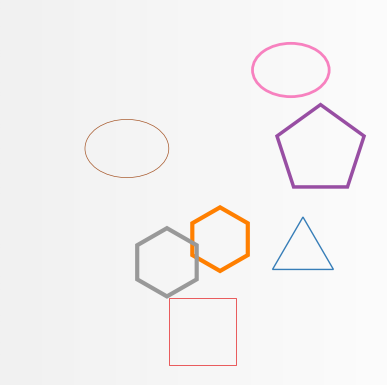[{"shape": "square", "thickness": 0.5, "radius": 0.44, "center": [0.522, 0.138]}, {"shape": "triangle", "thickness": 1, "radius": 0.45, "center": [0.782, 0.346]}, {"shape": "pentagon", "thickness": 2.5, "radius": 0.59, "center": [0.827, 0.61]}, {"shape": "hexagon", "thickness": 3, "radius": 0.41, "center": [0.568, 0.379]}, {"shape": "oval", "thickness": 0.5, "radius": 0.54, "center": [0.327, 0.614]}, {"shape": "oval", "thickness": 2, "radius": 0.49, "center": [0.751, 0.818]}, {"shape": "hexagon", "thickness": 3, "radius": 0.44, "center": [0.431, 0.319]}]